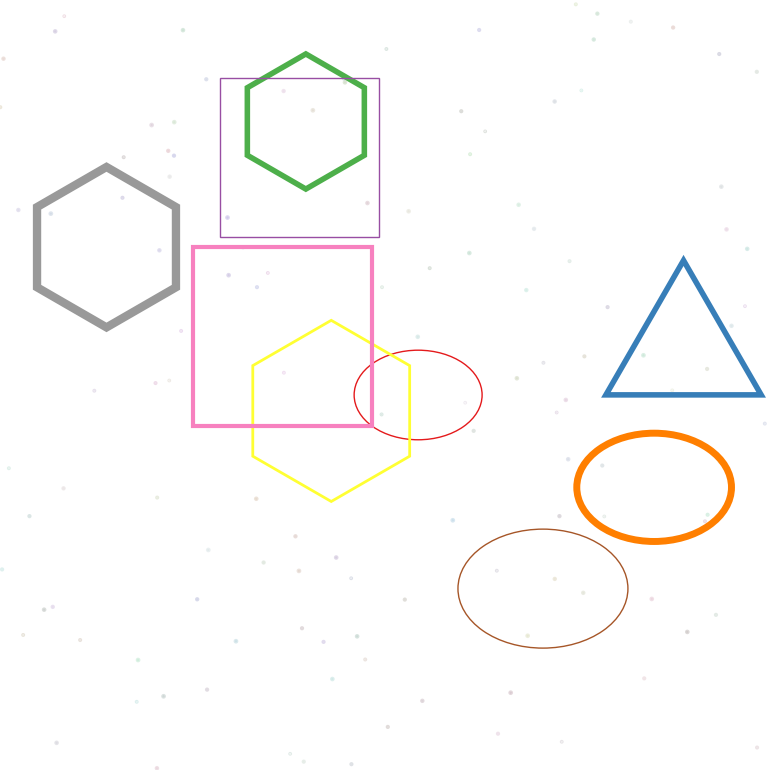[{"shape": "oval", "thickness": 0.5, "radius": 0.42, "center": [0.543, 0.487]}, {"shape": "triangle", "thickness": 2, "radius": 0.58, "center": [0.888, 0.545]}, {"shape": "hexagon", "thickness": 2, "radius": 0.44, "center": [0.397, 0.842]}, {"shape": "square", "thickness": 0.5, "radius": 0.52, "center": [0.389, 0.796]}, {"shape": "oval", "thickness": 2.5, "radius": 0.5, "center": [0.85, 0.367]}, {"shape": "hexagon", "thickness": 1, "radius": 0.59, "center": [0.43, 0.466]}, {"shape": "oval", "thickness": 0.5, "radius": 0.55, "center": [0.705, 0.236]}, {"shape": "square", "thickness": 1.5, "radius": 0.58, "center": [0.367, 0.563]}, {"shape": "hexagon", "thickness": 3, "radius": 0.52, "center": [0.138, 0.679]}]